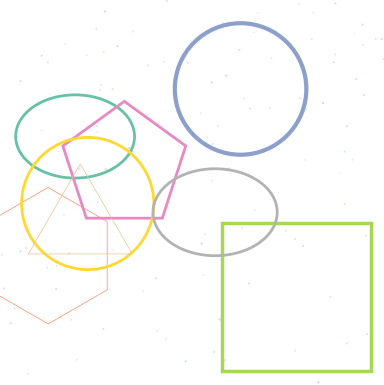[{"shape": "oval", "thickness": 2, "radius": 0.77, "center": [0.195, 0.646]}, {"shape": "hexagon", "thickness": 0.5, "radius": 0.89, "center": [0.125, 0.336]}, {"shape": "circle", "thickness": 3, "radius": 0.85, "center": [0.625, 0.769]}, {"shape": "pentagon", "thickness": 2, "radius": 0.84, "center": [0.323, 0.569]}, {"shape": "square", "thickness": 2.5, "radius": 0.96, "center": [0.77, 0.229]}, {"shape": "circle", "thickness": 2, "radius": 0.86, "center": [0.228, 0.471]}, {"shape": "triangle", "thickness": 0.5, "radius": 0.78, "center": [0.209, 0.418]}, {"shape": "oval", "thickness": 2, "radius": 0.81, "center": [0.559, 0.449]}]